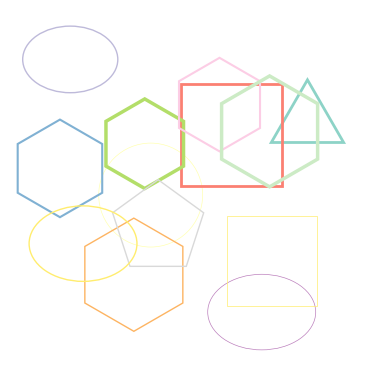[{"shape": "triangle", "thickness": 2, "radius": 0.54, "center": [0.799, 0.684]}, {"shape": "circle", "thickness": 0.5, "radius": 0.67, "center": [0.391, 0.493]}, {"shape": "oval", "thickness": 1, "radius": 0.62, "center": [0.182, 0.846]}, {"shape": "square", "thickness": 2, "radius": 0.66, "center": [0.602, 0.649]}, {"shape": "hexagon", "thickness": 1.5, "radius": 0.63, "center": [0.156, 0.563]}, {"shape": "hexagon", "thickness": 1, "radius": 0.73, "center": [0.348, 0.286]}, {"shape": "hexagon", "thickness": 2.5, "radius": 0.58, "center": [0.376, 0.627]}, {"shape": "hexagon", "thickness": 1.5, "radius": 0.61, "center": [0.57, 0.728]}, {"shape": "pentagon", "thickness": 1, "radius": 0.62, "center": [0.411, 0.409]}, {"shape": "oval", "thickness": 0.5, "radius": 0.7, "center": [0.68, 0.189]}, {"shape": "hexagon", "thickness": 2.5, "radius": 0.72, "center": [0.7, 0.659]}, {"shape": "square", "thickness": 0.5, "radius": 0.58, "center": [0.706, 0.322]}, {"shape": "oval", "thickness": 1, "radius": 0.7, "center": [0.216, 0.367]}]